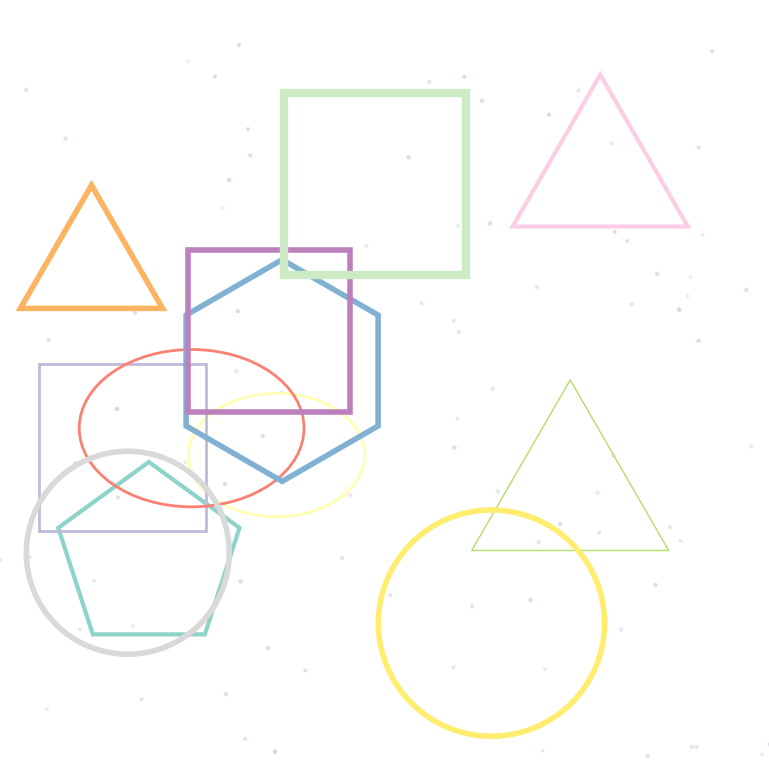[{"shape": "pentagon", "thickness": 1.5, "radius": 0.62, "center": [0.193, 0.276]}, {"shape": "oval", "thickness": 1, "radius": 0.57, "center": [0.359, 0.409]}, {"shape": "square", "thickness": 1, "radius": 0.54, "center": [0.159, 0.419]}, {"shape": "oval", "thickness": 1, "radius": 0.73, "center": [0.249, 0.444]}, {"shape": "hexagon", "thickness": 2, "radius": 0.72, "center": [0.366, 0.519]}, {"shape": "triangle", "thickness": 2, "radius": 0.53, "center": [0.119, 0.653]}, {"shape": "triangle", "thickness": 0.5, "radius": 0.74, "center": [0.74, 0.359]}, {"shape": "triangle", "thickness": 1.5, "radius": 0.66, "center": [0.78, 0.772]}, {"shape": "circle", "thickness": 2, "radius": 0.66, "center": [0.166, 0.282]}, {"shape": "square", "thickness": 2, "radius": 0.53, "center": [0.349, 0.57]}, {"shape": "square", "thickness": 3, "radius": 0.59, "center": [0.487, 0.761]}, {"shape": "circle", "thickness": 2, "radius": 0.73, "center": [0.638, 0.191]}]